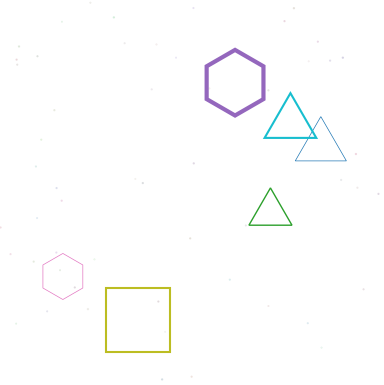[{"shape": "triangle", "thickness": 0.5, "radius": 0.38, "center": [0.833, 0.62]}, {"shape": "triangle", "thickness": 1, "radius": 0.32, "center": [0.702, 0.447]}, {"shape": "hexagon", "thickness": 3, "radius": 0.43, "center": [0.611, 0.785]}, {"shape": "hexagon", "thickness": 0.5, "radius": 0.3, "center": [0.163, 0.282]}, {"shape": "square", "thickness": 1.5, "radius": 0.41, "center": [0.359, 0.168]}, {"shape": "triangle", "thickness": 1.5, "radius": 0.39, "center": [0.754, 0.681]}]